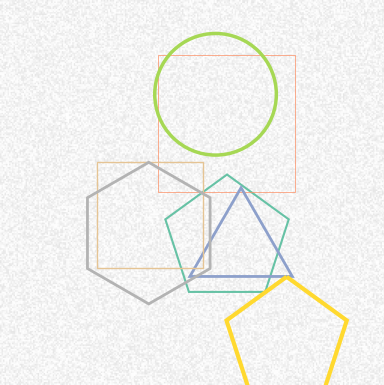[{"shape": "pentagon", "thickness": 1.5, "radius": 0.84, "center": [0.59, 0.378]}, {"shape": "square", "thickness": 0.5, "radius": 0.89, "center": [0.588, 0.679]}, {"shape": "triangle", "thickness": 2, "radius": 0.77, "center": [0.626, 0.359]}, {"shape": "circle", "thickness": 2.5, "radius": 0.79, "center": [0.56, 0.755]}, {"shape": "pentagon", "thickness": 3, "radius": 0.82, "center": [0.744, 0.117]}, {"shape": "square", "thickness": 1, "radius": 0.69, "center": [0.391, 0.442]}, {"shape": "hexagon", "thickness": 2, "radius": 0.92, "center": [0.386, 0.395]}]